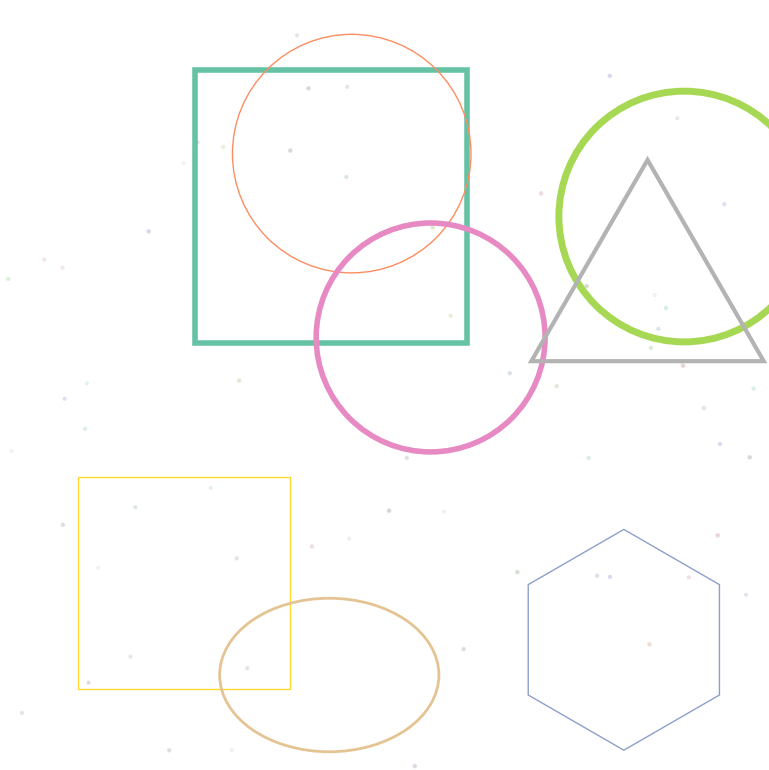[{"shape": "square", "thickness": 2, "radius": 0.89, "center": [0.43, 0.732]}, {"shape": "circle", "thickness": 0.5, "radius": 0.77, "center": [0.457, 0.801]}, {"shape": "hexagon", "thickness": 0.5, "radius": 0.72, "center": [0.81, 0.169]}, {"shape": "circle", "thickness": 2, "radius": 0.74, "center": [0.559, 0.562]}, {"shape": "circle", "thickness": 2.5, "radius": 0.81, "center": [0.889, 0.719]}, {"shape": "square", "thickness": 0.5, "radius": 0.69, "center": [0.239, 0.243]}, {"shape": "oval", "thickness": 1, "radius": 0.71, "center": [0.428, 0.123]}, {"shape": "triangle", "thickness": 1.5, "radius": 0.87, "center": [0.841, 0.618]}]